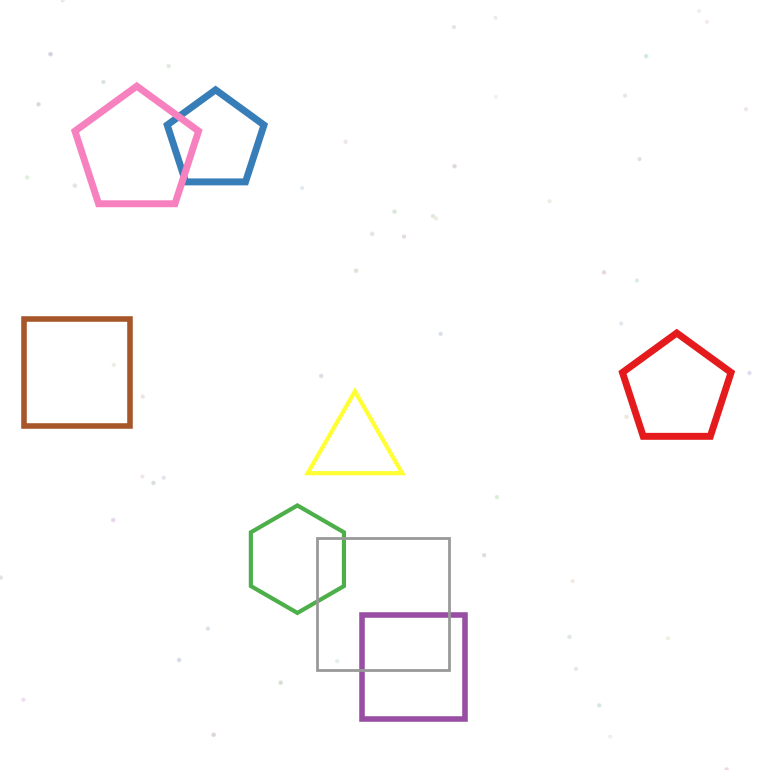[{"shape": "pentagon", "thickness": 2.5, "radius": 0.37, "center": [0.879, 0.493]}, {"shape": "pentagon", "thickness": 2.5, "radius": 0.33, "center": [0.28, 0.817]}, {"shape": "hexagon", "thickness": 1.5, "radius": 0.35, "center": [0.386, 0.274]}, {"shape": "square", "thickness": 2, "radius": 0.34, "center": [0.537, 0.134]}, {"shape": "triangle", "thickness": 1.5, "radius": 0.35, "center": [0.461, 0.421]}, {"shape": "square", "thickness": 2, "radius": 0.35, "center": [0.1, 0.516]}, {"shape": "pentagon", "thickness": 2.5, "radius": 0.42, "center": [0.178, 0.804]}, {"shape": "square", "thickness": 1, "radius": 0.43, "center": [0.498, 0.215]}]